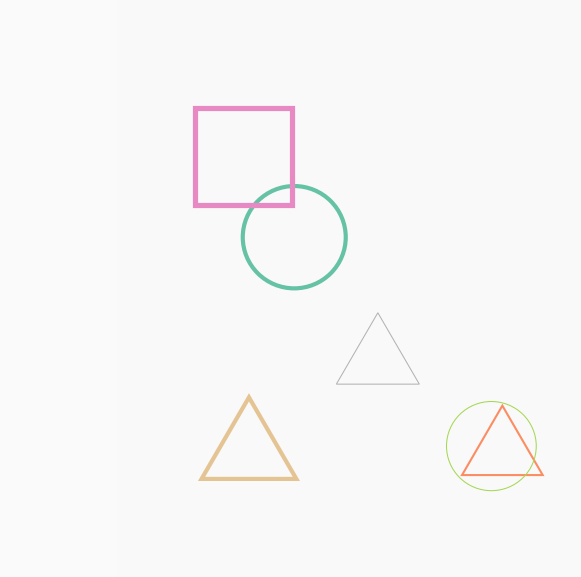[{"shape": "circle", "thickness": 2, "radius": 0.44, "center": [0.506, 0.588]}, {"shape": "triangle", "thickness": 1, "radius": 0.4, "center": [0.864, 0.217]}, {"shape": "square", "thickness": 2.5, "radius": 0.42, "center": [0.419, 0.727]}, {"shape": "circle", "thickness": 0.5, "radius": 0.39, "center": [0.845, 0.227]}, {"shape": "triangle", "thickness": 2, "radius": 0.47, "center": [0.428, 0.217]}, {"shape": "triangle", "thickness": 0.5, "radius": 0.41, "center": [0.65, 0.375]}]